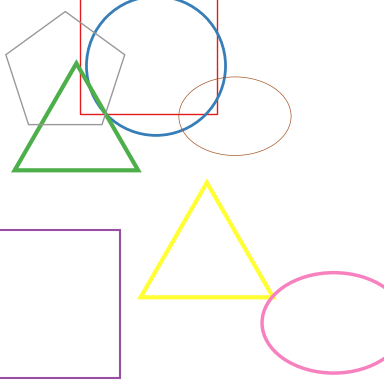[{"shape": "square", "thickness": 1, "radius": 0.89, "center": [0.385, 0.882]}, {"shape": "circle", "thickness": 2, "radius": 0.9, "center": [0.405, 0.829]}, {"shape": "triangle", "thickness": 3, "radius": 0.93, "center": [0.198, 0.65]}, {"shape": "square", "thickness": 1.5, "radius": 0.96, "center": [0.118, 0.21]}, {"shape": "triangle", "thickness": 3, "radius": 0.99, "center": [0.537, 0.327]}, {"shape": "oval", "thickness": 0.5, "radius": 0.73, "center": [0.61, 0.698]}, {"shape": "oval", "thickness": 2.5, "radius": 0.93, "center": [0.867, 0.161]}, {"shape": "pentagon", "thickness": 1, "radius": 0.81, "center": [0.17, 0.808]}]